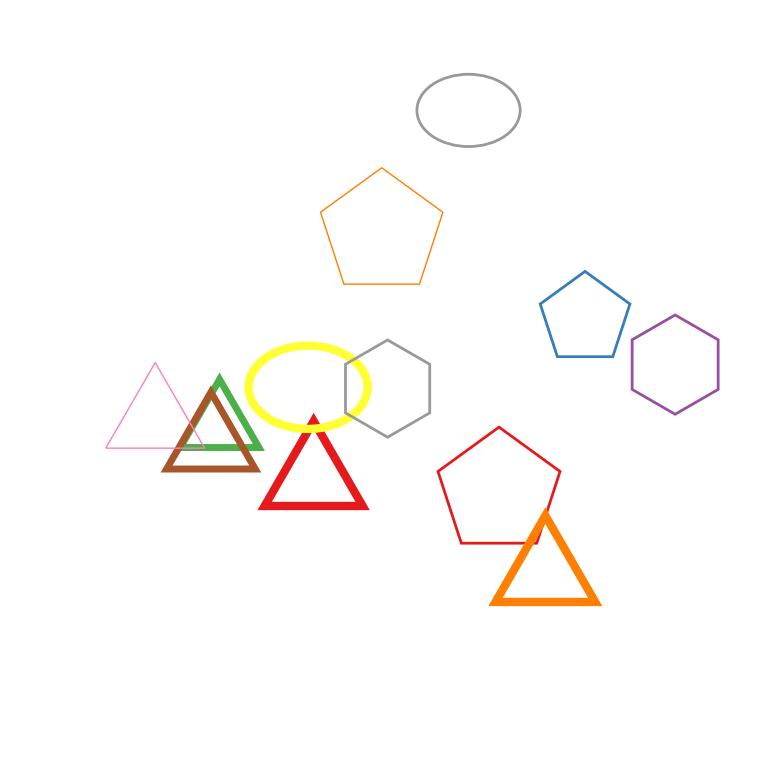[{"shape": "pentagon", "thickness": 1, "radius": 0.42, "center": [0.648, 0.362]}, {"shape": "triangle", "thickness": 3, "radius": 0.37, "center": [0.407, 0.38]}, {"shape": "pentagon", "thickness": 1, "radius": 0.31, "center": [0.76, 0.586]}, {"shape": "triangle", "thickness": 2.5, "radius": 0.29, "center": [0.285, 0.448]}, {"shape": "hexagon", "thickness": 1, "radius": 0.32, "center": [0.877, 0.526]}, {"shape": "pentagon", "thickness": 0.5, "radius": 0.42, "center": [0.496, 0.699]}, {"shape": "triangle", "thickness": 3, "radius": 0.37, "center": [0.708, 0.256]}, {"shape": "oval", "thickness": 3, "radius": 0.39, "center": [0.4, 0.497]}, {"shape": "triangle", "thickness": 2.5, "radius": 0.33, "center": [0.274, 0.424]}, {"shape": "triangle", "thickness": 0.5, "radius": 0.37, "center": [0.202, 0.455]}, {"shape": "oval", "thickness": 1, "radius": 0.34, "center": [0.608, 0.857]}, {"shape": "hexagon", "thickness": 1, "radius": 0.32, "center": [0.503, 0.495]}]